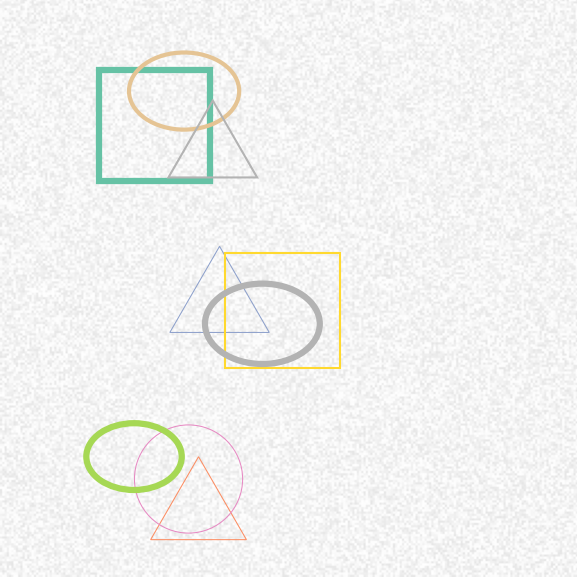[{"shape": "square", "thickness": 3, "radius": 0.48, "center": [0.268, 0.782]}, {"shape": "triangle", "thickness": 0.5, "radius": 0.48, "center": [0.344, 0.113]}, {"shape": "triangle", "thickness": 0.5, "radius": 0.5, "center": [0.38, 0.473]}, {"shape": "circle", "thickness": 0.5, "radius": 0.47, "center": [0.326, 0.17]}, {"shape": "oval", "thickness": 3, "radius": 0.41, "center": [0.232, 0.208]}, {"shape": "square", "thickness": 1, "radius": 0.5, "center": [0.489, 0.461]}, {"shape": "oval", "thickness": 2, "radius": 0.48, "center": [0.319, 0.841]}, {"shape": "triangle", "thickness": 1, "radius": 0.44, "center": [0.368, 0.736]}, {"shape": "oval", "thickness": 3, "radius": 0.5, "center": [0.454, 0.438]}]